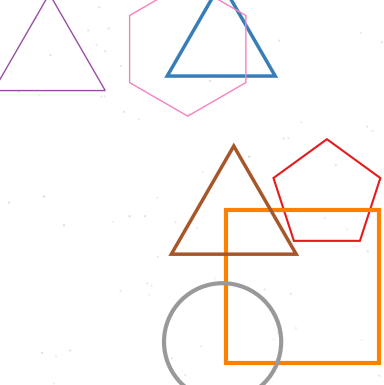[{"shape": "pentagon", "thickness": 1.5, "radius": 0.73, "center": [0.849, 0.492]}, {"shape": "triangle", "thickness": 2.5, "radius": 0.81, "center": [0.575, 0.883]}, {"shape": "triangle", "thickness": 1, "radius": 0.84, "center": [0.128, 0.849]}, {"shape": "square", "thickness": 3, "radius": 0.99, "center": [0.786, 0.256]}, {"shape": "triangle", "thickness": 2.5, "radius": 0.94, "center": [0.607, 0.433]}, {"shape": "hexagon", "thickness": 1, "radius": 0.87, "center": [0.488, 0.873]}, {"shape": "circle", "thickness": 3, "radius": 0.76, "center": [0.578, 0.112]}]